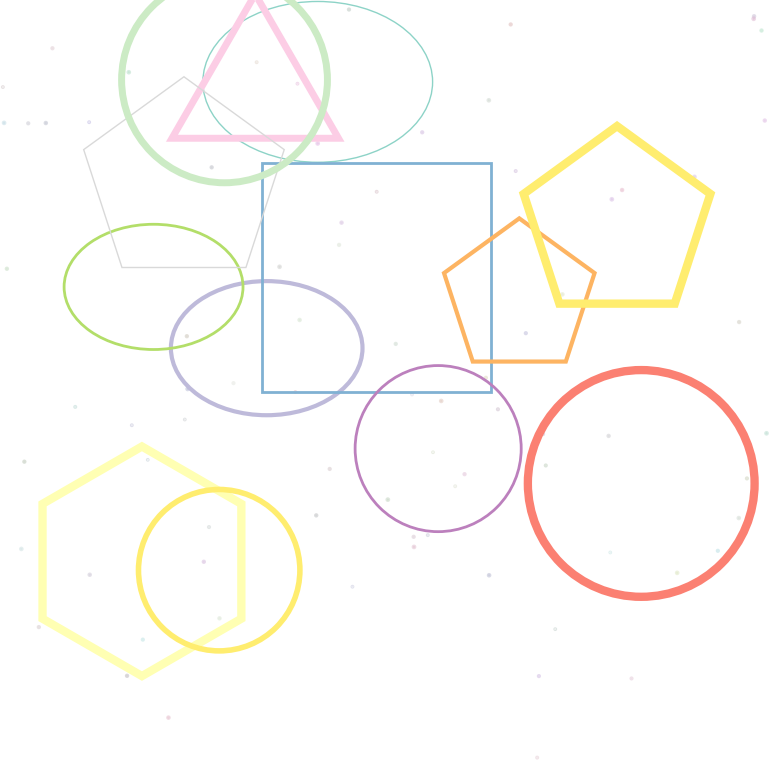[{"shape": "oval", "thickness": 0.5, "radius": 0.75, "center": [0.413, 0.894]}, {"shape": "hexagon", "thickness": 3, "radius": 0.75, "center": [0.184, 0.271]}, {"shape": "oval", "thickness": 1.5, "radius": 0.62, "center": [0.346, 0.548]}, {"shape": "circle", "thickness": 3, "radius": 0.74, "center": [0.833, 0.372]}, {"shape": "square", "thickness": 1, "radius": 0.74, "center": [0.489, 0.64]}, {"shape": "pentagon", "thickness": 1.5, "radius": 0.51, "center": [0.674, 0.614]}, {"shape": "oval", "thickness": 1, "radius": 0.58, "center": [0.199, 0.627]}, {"shape": "triangle", "thickness": 2.5, "radius": 0.62, "center": [0.331, 0.883]}, {"shape": "pentagon", "thickness": 0.5, "radius": 0.68, "center": [0.239, 0.763]}, {"shape": "circle", "thickness": 1, "radius": 0.54, "center": [0.569, 0.417]}, {"shape": "circle", "thickness": 2.5, "radius": 0.67, "center": [0.292, 0.896]}, {"shape": "circle", "thickness": 2, "radius": 0.52, "center": [0.285, 0.26]}, {"shape": "pentagon", "thickness": 3, "radius": 0.64, "center": [0.801, 0.709]}]